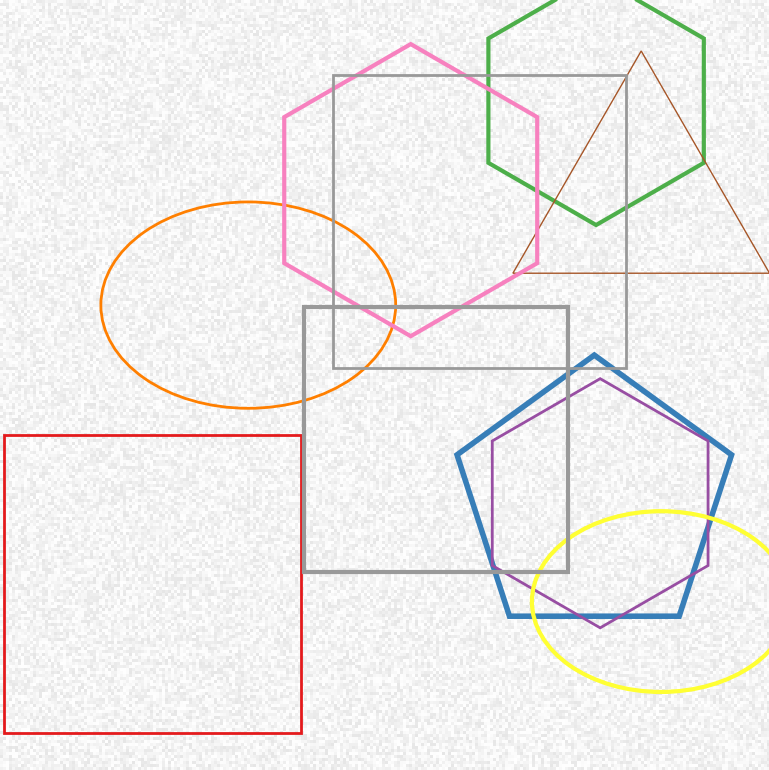[{"shape": "square", "thickness": 1, "radius": 0.96, "center": [0.198, 0.242]}, {"shape": "pentagon", "thickness": 2, "radius": 0.94, "center": [0.772, 0.351]}, {"shape": "hexagon", "thickness": 1.5, "radius": 0.81, "center": [0.774, 0.869]}, {"shape": "hexagon", "thickness": 1, "radius": 0.81, "center": [0.779, 0.346]}, {"shape": "oval", "thickness": 1, "radius": 0.96, "center": [0.322, 0.604]}, {"shape": "oval", "thickness": 1.5, "radius": 0.84, "center": [0.858, 0.219]}, {"shape": "triangle", "thickness": 0.5, "radius": 0.96, "center": [0.833, 0.741]}, {"shape": "hexagon", "thickness": 1.5, "radius": 0.95, "center": [0.533, 0.753]}, {"shape": "square", "thickness": 1, "radius": 0.95, "center": [0.623, 0.712]}, {"shape": "square", "thickness": 1.5, "radius": 0.86, "center": [0.566, 0.429]}]